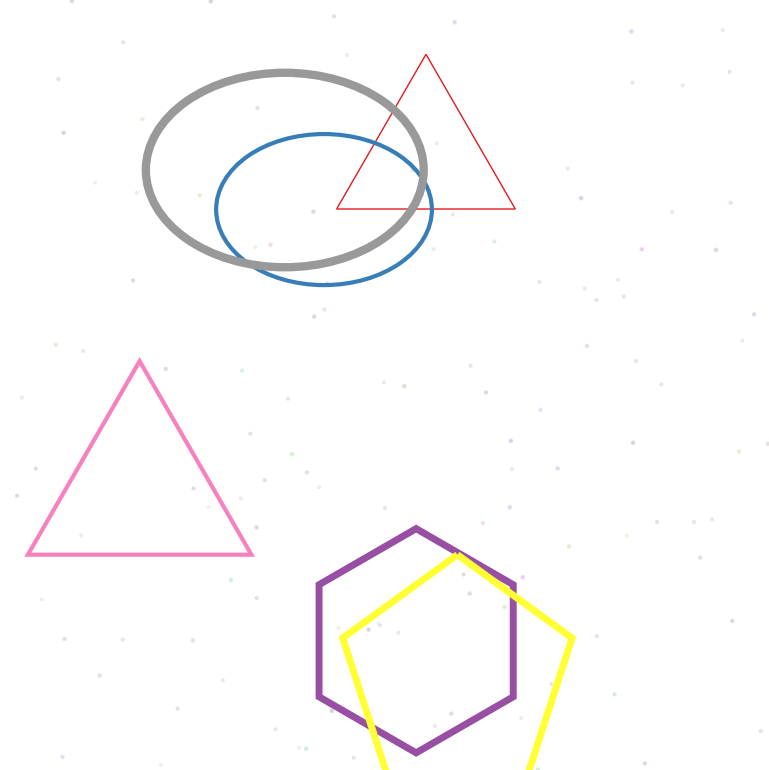[{"shape": "triangle", "thickness": 0.5, "radius": 0.67, "center": [0.553, 0.796]}, {"shape": "oval", "thickness": 1.5, "radius": 0.7, "center": [0.421, 0.728]}, {"shape": "hexagon", "thickness": 2.5, "radius": 0.73, "center": [0.54, 0.168]}, {"shape": "pentagon", "thickness": 2.5, "radius": 0.78, "center": [0.594, 0.123]}, {"shape": "triangle", "thickness": 1.5, "radius": 0.84, "center": [0.181, 0.363]}, {"shape": "oval", "thickness": 3, "radius": 0.9, "center": [0.37, 0.779]}]